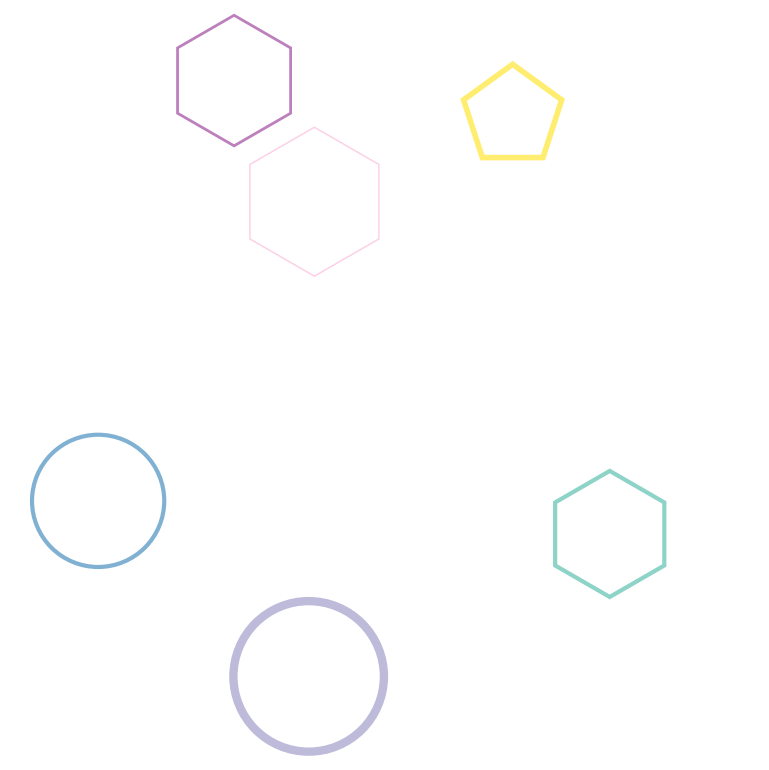[{"shape": "hexagon", "thickness": 1.5, "radius": 0.41, "center": [0.792, 0.307]}, {"shape": "circle", "thickness": 3, "radius": 0.49, "center": [0.401, 0.122]}, {"shape": "circle", "thickness": 1.5, "radius": 0.43, "center": [0.127, 0.35]}, {"shape": "hexagon", "thickness": 0.5, "radius": 0.48, "center": [0.408, 0.738]}, {"shape": "hexagon", "thickness": 1, "radius": 0.42, "center": [0.304, 0.895]}, {"shape": "pentagon", "thickness": 2, "radius": 0.33, "center": [0.666, 0.85]}]